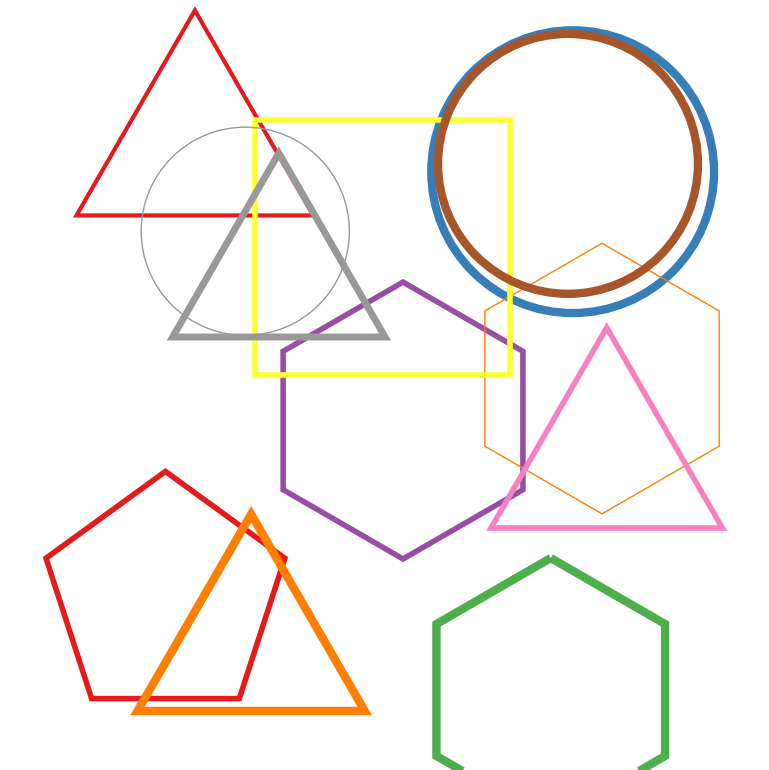[{"shape": "triangle", "thickness": 1.5, "radius": 0.89, "center": [0.253, 0.809]}, {"shape": "pentagon", "thickness": 2, "radius": 0.82, "center": [0.215, 0.225]}, {"shape": "circle", "thickness": 3, "radius": 0.92, "center": [0.744, 0.777]}, {"shape": "hexagon", "thickness": 3, "radius": 0.86, "center": [0.715, 0.104]}, {"shape": "hexagon", "thickness": 2, "radius": 0.9, "center": [0.523, 0.454]}, {"shape": "hexagon", "thickness": 0.5, "radius": 0.88, "center": [0.782, 0.508]}, {"shape": "triangle", "thickness": 3, "radius": 0.85, "center": [0.326, 0.162]}, {"shape": "square", "thickness": 2, "radius": 0.83, "center": [0.497, 0.678]}, {"shape": "circle", "thickness": 3, "radius": 0.84, "center": [0.738, 0.787]}, {"shape": "triangle", "thickness": 2, "radius": 0.87, "center": [0.788, 0.401]}, {"shape": "triangle", "thickness": 2.5, "radius": 0.8, "center": [0.362, 0.642]}, {"shape": "circle", "thickness": 0.5, "radius": 0.68, "center": [0.319, 0.7]}]